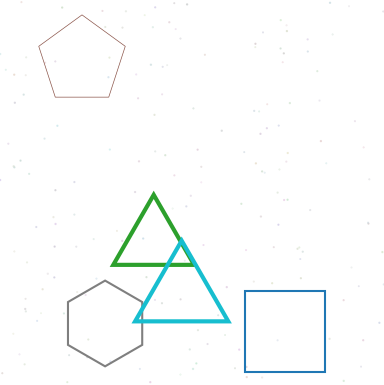[{"shape": "square", "thickness": 1.5, "radius": 0.52, "center": [0.74, 0.139]}, {"shape": "triangle", "thickness": 3, "radius": 0.61, "center": [0.399, 0.373]}, {"shape": "pentagon", "thickness": 0.5, "radius": 0.59, "center": [0.213, 0.843]}, {"shape": "hexagon", "thickness": 1.5, "radius": 0.56, "center": [0.273, 0.16]}, {"shape": "triangle", "thickness": 3, "radius": 0.7, "center": [0.472, 0.235]}]